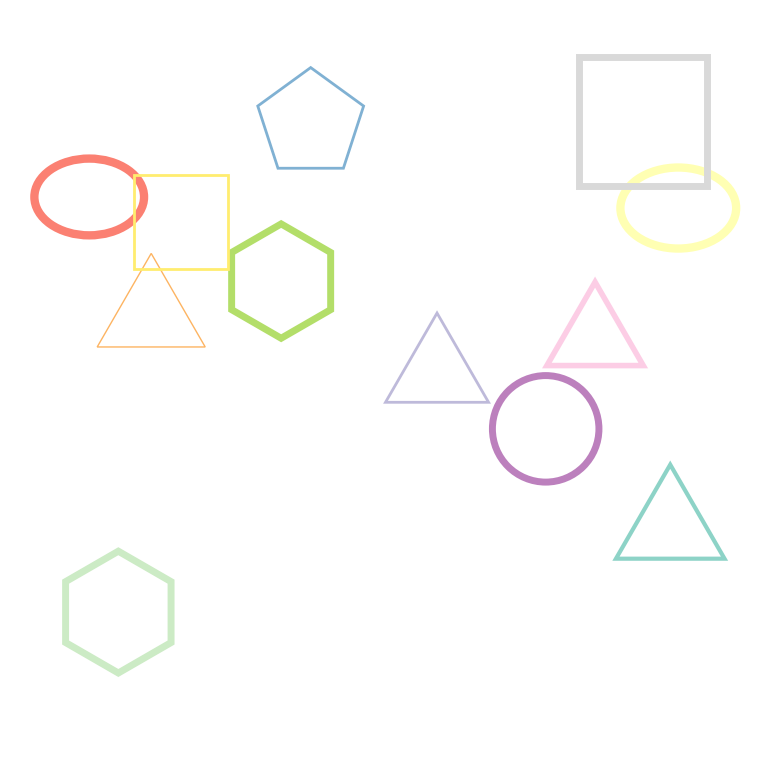[{"shape": "triangle", "thickness": 1.5, "radius": 0.41, "center": [0.87, 0.315]}, {"shape": "oval", "thickness": 3, "radius": 0.38, "center": [0.881, 0.73]}, {"shape": "triangle", "thickness": 1, "radius": 0.39, "center": [0.568, 0.516]}, {"shape": "oval", "thickness": 3, "radius": 0.36, "center": [0.116, 0.744]}, {"shape": "pentagon", "thickness": 1, "radius": 0.36, "center": [0.403, 0.84]}, {"shape": "triangle", "thickness": 0.5, "radius": 0.4, "center": [0.196, 0.59]}, {"shape": "hexagon", "thickness": 2.5, "radius": 0.37, "center": [0.365, 0.635]}, {"shape": "triangle", "thickness": 2, "radius": 0.36, "center": [0.773, 0.561]}, {"shape": "square", "thickness": 2.5, "radius": 0.42, "center": [0.835, 0.842]}, {"shape": "circle", "thickness": 2.5, "radius": 0.35, "center": [0.709, 0.443]}, {"shape": "hexagon", "thickness": 2.5, "radius": 0.4, "center": [0.154, 0.205]}, {"shape": "square", "thickness": 1, "radius": 0.31, "center": [0.235, 0.712]}]